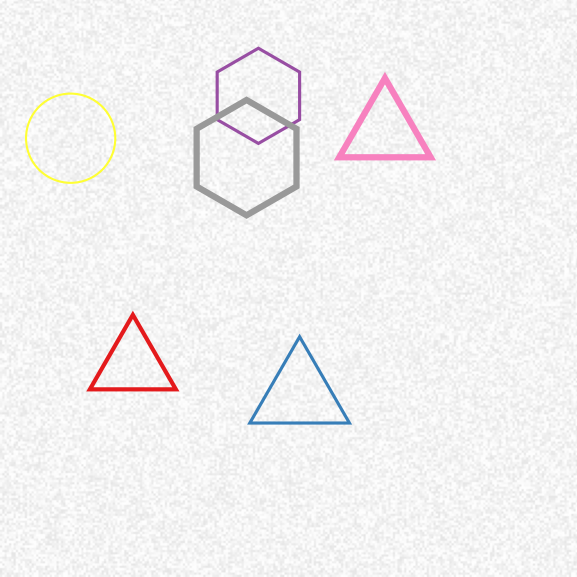[{"shape": "triangle", "thickness": 2, "radius": 0.43, "center": [0.23, 0.368]}, {"shape": "triangle", "thickness": 1.5, "radius": 0.5, "center": [0.519, 0.316]}, {"shape": "hexagon", "thickness": 1.5, "radius": 0.41, "center": [0.447, 0.833]}, {"shape": "circle", "thickness": 1, "radius": 0.39, "center": [0.122, 0.76]}, {"shape": "triangle", "thickness": 3, "radius": 0.46, "center": [0.667, 0.772]}, {"shape": "hexagon", "thickness": 3, "radius": 0.5, "center": [0.427, 0.726]}]